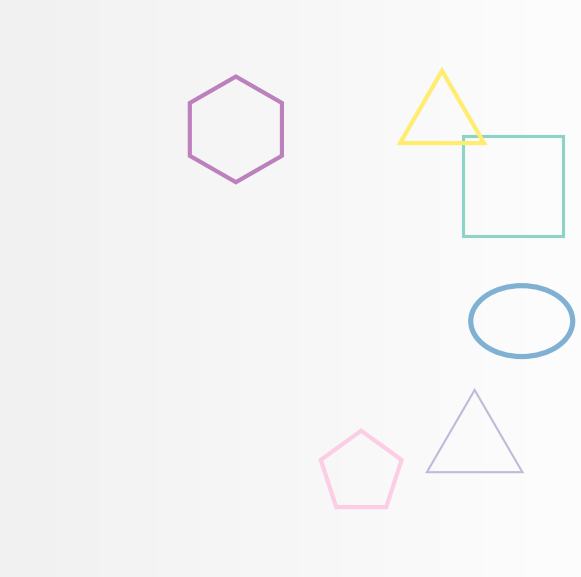[{"shape": "square", "thickness": 1.5, "radius": 0.43, "center": [0.882, 0.677]}, {"shape": "triangle", "thickness": 1, "radius": 0.47, "center": [0.817, 0.229]}, {"shape": "oval", "thickness": 2.5, "radius": 0.44, "center": [0.898, 0.443]}, {"shape": "pentagon", "thickness": 2, "radius": 0.37, "center": [0.621, 0.18]}, {"shape": "hexagon", "thickness": 2, "radius": 0.46, "center": [0.406, 0.775]}, {"shape": "triangle", "thickness": 2, "radius": 0.42, "center": [0.76, 0.793]}]